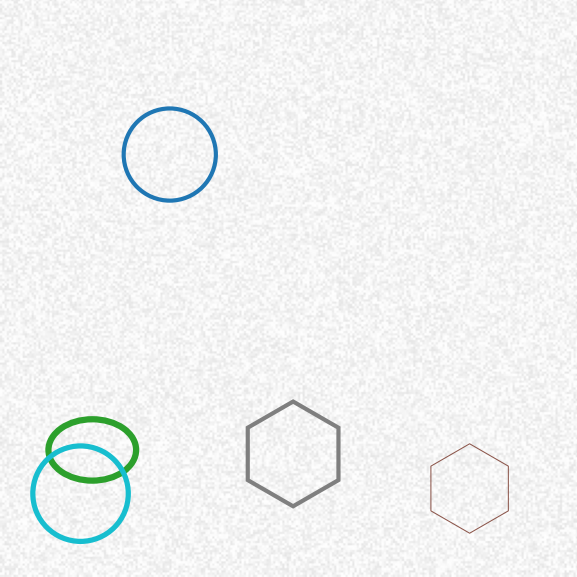[{"shape": "circle", "thickness": 2, "radius": 0.4, "center": [0.294, 0.732]}, {"shape": "oval", "thickness": 3, "radius": 0.38, "center": [0.16, 0.22]}, {"shape": "hexagon", "thickness": 0.5, "radius": 0.39, "center": [0.813, 0.153]}, {"shape": "hexagon", "thickness": 2, "radius": 0.45, "center": [0.508, 0.213]}, {"shape": "circle", "thickness": 2.5, "radius": 0.41, "center": [0.139, 0.144]}]